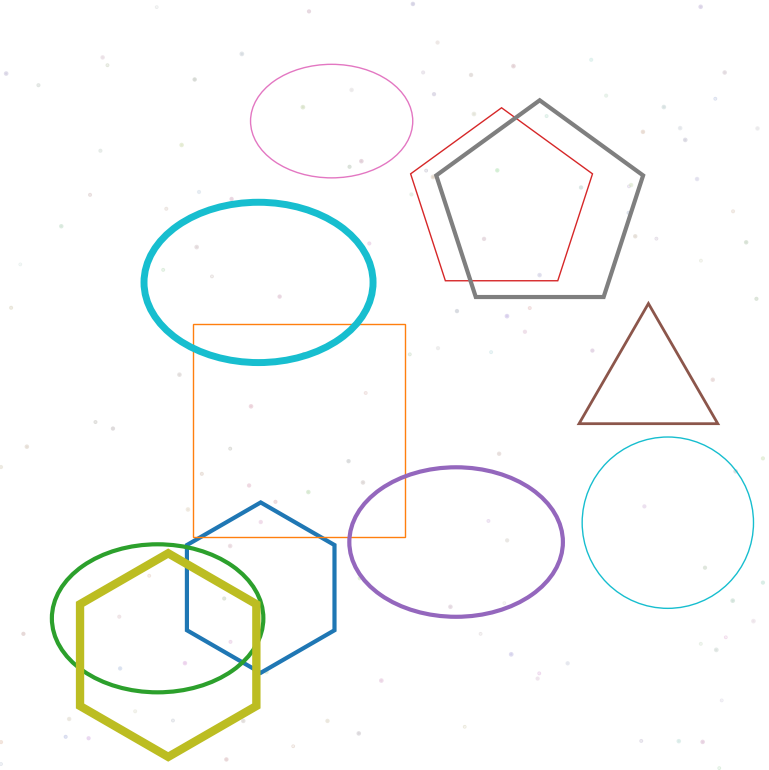[{"shape": "hexagon", "thickness": 1.5, "radius": 0.55, "center": [0.339, 0.237]}, {"shape": "square", "thickness": 0.5, "radius": 0.69, "center": [0.389, 0.441]}, {"shape": "oval", "thickness": 1.5, "radius": 0.69, "center": [0.205, 0.197]}, {"shape": "pentagon", "thickness": 0.5, "radius": 0.62, "center": [0.651, 0.736]}, {"shape": "oval", "thickness": 1.5, "radius": 0.69, "center": [0.592, 0.296]}, {"shape": "triangle", "thickness": 1, "radius": 0.52, "center": [0.842, 0.502]}, {"shape": "oval", "thickness": 0.5, "radius": 0.53, "center": [0.431, 0.843]}, {"shape": "pentagon", "thickness": 1.5, "radius": 0.71, "center": [0.701, 0.729]}, {"shape": "hexagon", "thickness": 3, "radius": 0.66, "center": [0.218, 0.149]}, {"shape": "oval", "thickness": 2.5, "radius": 0.74, "center": [0.336, 0.633]}, {"shape": "circle", "thickness": 0.5, "radius": 0.56, "center": [0.867, 0.321]}]